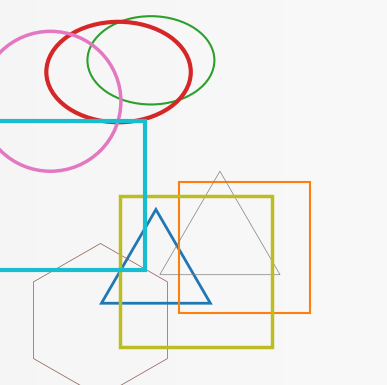[{"shape": "triangle", "thickness": 2, "radius": 0.81, "center": [0.402, 0.294]}, {"shape": "square", "thickness": 1.5, "radius": 0.85, "center": [0.631, 0.358]}, {"shape": "oval", "thickness": 1.5, "radius": 0.82, "center": [0.389, 0.843]}, {"shape": "oval", "thickness": 3, "radius": 0.93, "center": [0.306, 0.813]}, {"shape": "hexagon", "thickness": 0.5, "radius": 1.0, "center": [0.259, 0.168]}, {"shape": "circle", "thickness": 2.5, "radius": 0.91, "center": [0.13, 0.737]}, {"shape": "triangle", "thickness": 0.5, "radius": 0.9, "center": [0.567, 0.376]}, {"shape": "square", "thickness": 2.5, "radius": 0.98, "center": [0.506, 0.294]}, {"shape": "square", "thickness": 3, "radius": 0.97, "center": [0.179, 0.492]}]